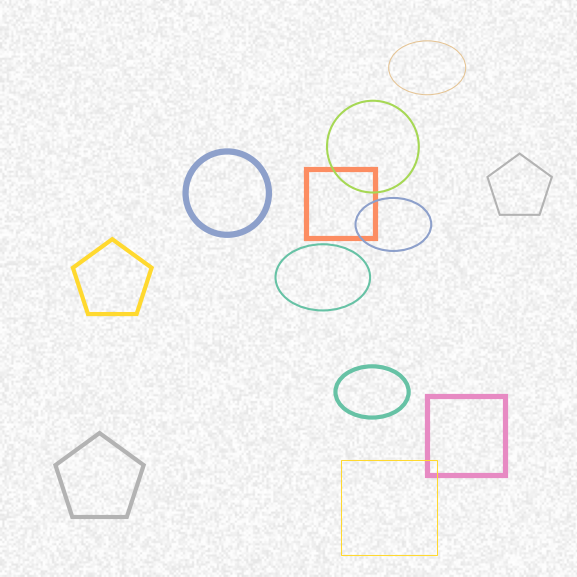[{"shape": "oval", "thickness": 2, "radius": 0.32, "center": [0.644, 0.32]}, {"shape": "oval", "thickness": 1, "radius": 0.41, "center": [0.559, 0.519]}, {"shape": "square", "thickness": 2.5, "radius": 0.3, "center": [0.59, 0.646]}, {"shape": "circle", "thickness": 3, "radius": 0.36, "center": [0.393, 0.665]}, {"shape": "oval", "thickness": 1, "radius": 0.33, "center": [0.681, 0.61]}, {"shape": "square", "thickness": 2.5, "radius": 0.34, "center": [0.807, 0.245]}, {"shape": "circle", "thickness": 1, "radius": 0.4, "center": [0.646, 0.745]}, {"shape": "pentagon", "thickness": 2, "radius": 0.36, "center": [0.194, 0.513]}, {"shape": "square", "thickness": 0.5, "radius": 0.41, "center": [0.673, 0.12]}, {"shape": "oval", "thickness": 0.5, "radius": 0.33, "center": [0.74, 0.882]}, {"shape": "pentagon", "thickness": 2, "radius": 0.4, "center": [0.172, 0.169]}, {"shape": "pentagon", "thickness": 1, "radius": 0.29, "center": [0.9, 0.675]}]